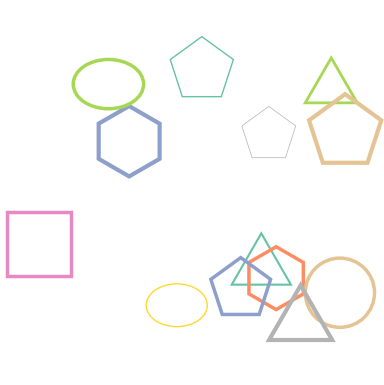[{"shape": "triangle", "thickness": 1.5, "radius": 0.44, "center": [0.679, 0.305]}, {"shape": "pentagon", "thickness": 1, "radius": 0.43, "center": [0.524, 0.819]}, {"shape": "hexagon", "thickness": 2.5, "radius": 0.41, "center": [0.717, 0.277]}, {"shape": "hexagon", "thickness": 3, "radius": 0.46, "center": [0.335, 0.633]}, {"shape": "pentagon", "thickness": 2.5, "radius": 0.41, "center": [0.625, 0.249]}, {"shape": "square", "thickness": 2.5, "radius": 0.42, "center": [0.101, 0.366]}, {"shape": "triangle", "thickness": 2, "radius": 0.39, "center": [0.86, 0.772]}, {"shape": "oval", "thickness": 2.5, "radius": 0.46, "center": [0.282, 0.782]}, {"shape": "oval", "thickness": 1, "radius": 0.4, "center": [0.459, 0.207]}, {"shape": "circle", "thickness": 2.5, "radius": 0.45, "center": [0.883, 0.24]}, {"shape": "pentagon", "thickness": 3, "radius": 0.49, "center": [0.897, 0.657]}, {"shape": "triangle", "thickness": 3, "radius": 0.47, "center": [0.781, 0.164]}, {"shape": "pentagon", "thickness": 0.5, "radius": 0.37, "center": [0.698, 0.65]}]